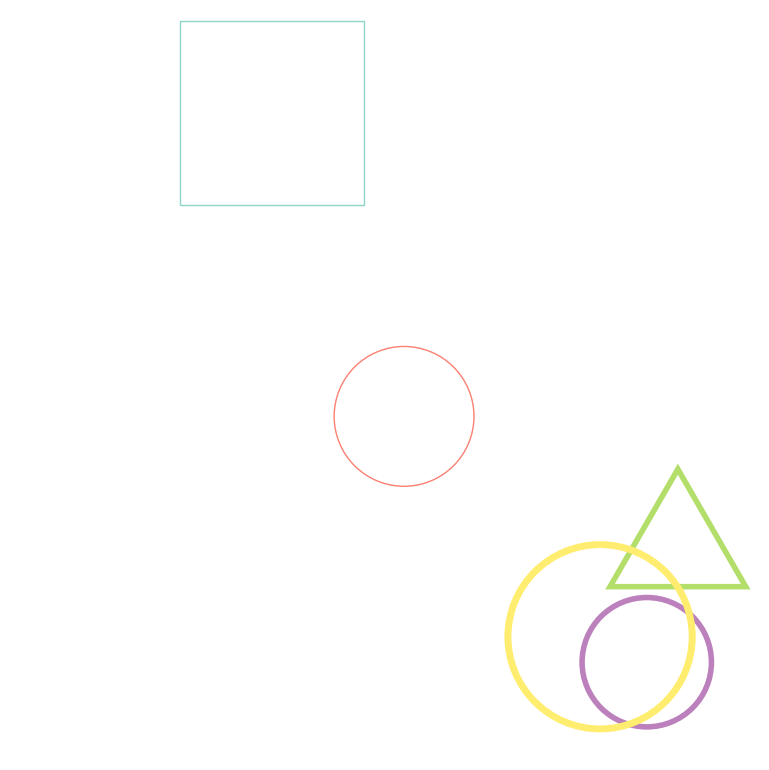[{"shape": "square", "thickness": 0.5, "radius": 0.6, "center": [0.354, 0.853]}, {"shape": "circle", "thickness": 0.5, "radius": 0.45, "center": [0.525, 0.459]}, {"shape": "triangle", "thickness": 2, "radius": 0.51, "center": [0.88, 0.289]}, {"shape": "circle", "thickness": 2, "radius": 0.42, "center": [0.84, 0.14]}, {"shape": "circle", "thickness": 2.5, "radius": 0.6, "center": [0.779, 0.173]}]